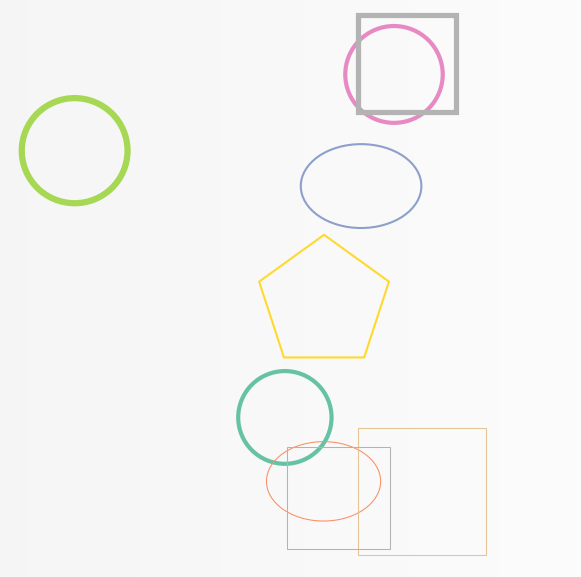[{"shape": "circle", "thickness": 2, "radius": 0.4, "center": [0.49, 0.276]}, {"shape": "oval", "thickness": 0.5, "radius": 0.49, "center": [0.557, 0.166]}, {"shape": "oval", "thickness": 1, "radius": 0.52, "center": [0.621, 0.677]}, {"shape": "circle", "thickness": 2, "radius": 0.42, "center": [0.678, 0.87]}, {"shape": "circle", "thickness": 3, "radius": 0.45, "center": [0.128, 0.738]}, {"shape": "pentagon", "thickness": 1, "radius": 0.59, "center": [0.558, 0.475]}, {"shape": "square", "thickness": 0.5, "radius": 0.55, "center": [0.726, 0.148]}, {"shape": "square", "thickness": 2.5, "radius": 0.42, "center": [0.7, 0.889]}, {"shape": "square", "thickness": 0.5, "radius": 0.44, "center": [0.582, 0.136]}]